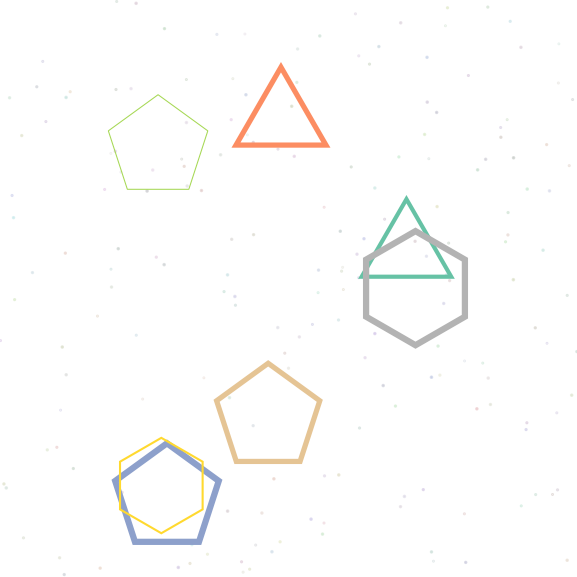[{"shape": "triangle", "thickness": 2, "radius": 0.45, "center": [0.704, 0.565]}, {"shape": "triangle", "thickness": 2.5, "radius": 0.45, "center": [0.487, 0.793]}, {"shape": "pentagon", "thickness": 3, "radius": 0.47, "center": [0.289, 0.137]}, {"shape": "pentagon", "thickness": 0.5, "radius": 0.45, "center": [0.274, 0.745]}, {"shape": "hexagon", "thickness": 1, "radius": 0.41, "center": [0.279, 0.158]}, {"shape": "pentagon", "thickness": 2.5, "radius": 0.47, "center": [0.464, 0.276]}, {"shape": "hexagon", "thickness": 3, "radius": 0.49, "center": [0.719, 0.5]}]